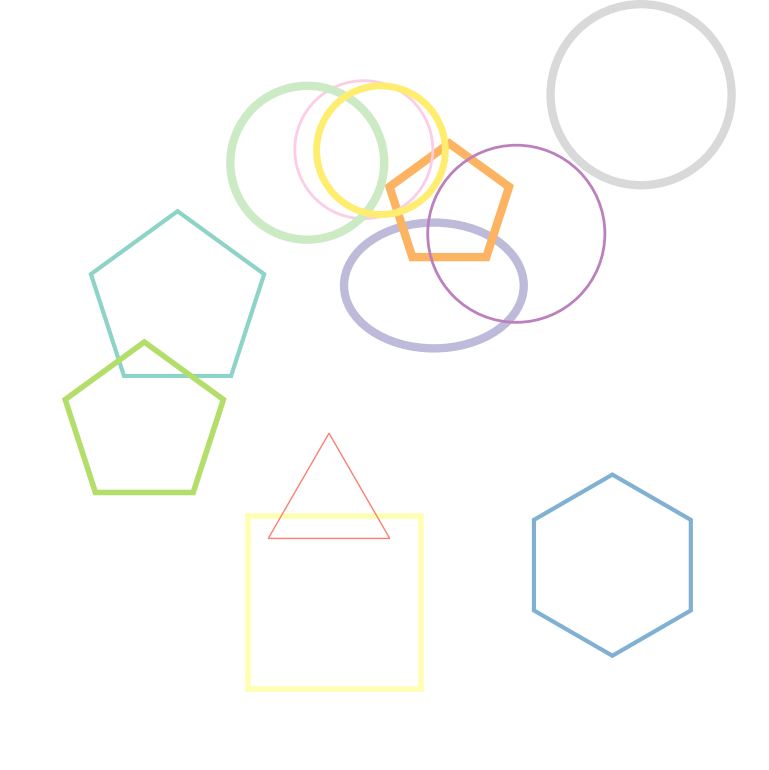[{"shape": "pentagon", "thickness": 1.5, "radius": 0.59, "center": [0.231, 0.607]}, {"shape": "square", "thickness": 2, "radius": 0.56, "center": [0.434, 0.218]}, {"shape": "oval", "thickness": 3, "radius": 0.58, "center": [0.563, 0.629]}, {"shape": "triangle", "thickness": 0.5, "radius": 0.46, "center": [0.427, 0.346]}, {"shape": "hexagon", "thickness": 1.5, "radius": 0.59, "center": [0.795, 0.266]}, {"shape": "pentagon", "thickness": 3, "radius": 0.41, "center": [0.584, 0.732]}, {"shape": "pentagon", "thickness": 2, "radius": 0.54, "center": [0.187, 0.448]}, {"shape": "circle", "thickness": 1, "radius": 0.45, "center": [0.472, 0.806]}, {"shape": "circle", "thickness": 3, "radius": 0.59, "center": [0.833, 0.877]}, {"shape": "circle", "thickness": 1, "radius": 0.58, "center": [0.671, 0.696]}, {"shape": "circle", "thickness": 3, "radius": 0.5, "center": [0.399, 0.789]}, {"shape": "circle", "thickness": 2.5, "radius": 0.42, "center": [0.495, 0.805]}]